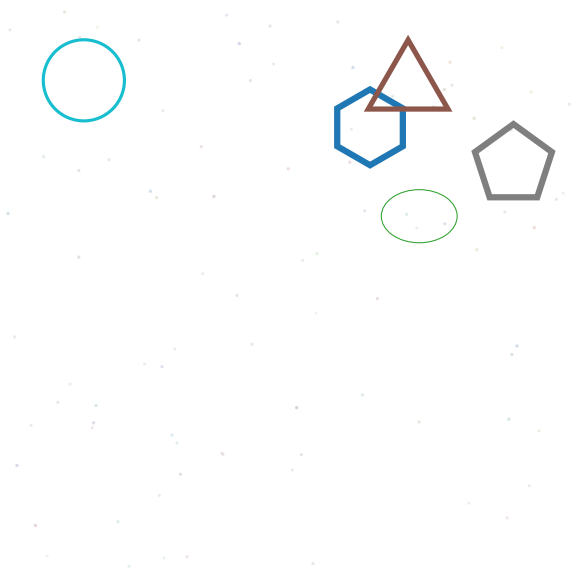[{"shape": "hexagon", "thickness": 3, "radius": 0.33, "center": [0.641, 0.779]}, {"shape": "oval", "thickness": 0.5, "radius": 0.33, "center": [0.726, 0.625]}, {"shape": "triangle", "thickness": 2.5, "radius": 0.4, "center": [0.707, 0.85]}, {"shape": "pentagon", "thickness": 3, "radius": 0.35, "center": [0.889, 0.714]}, {"shape": "circle", "thickness": 1.5, "radius": 0.35, "center": [0.145, 0.86]}]